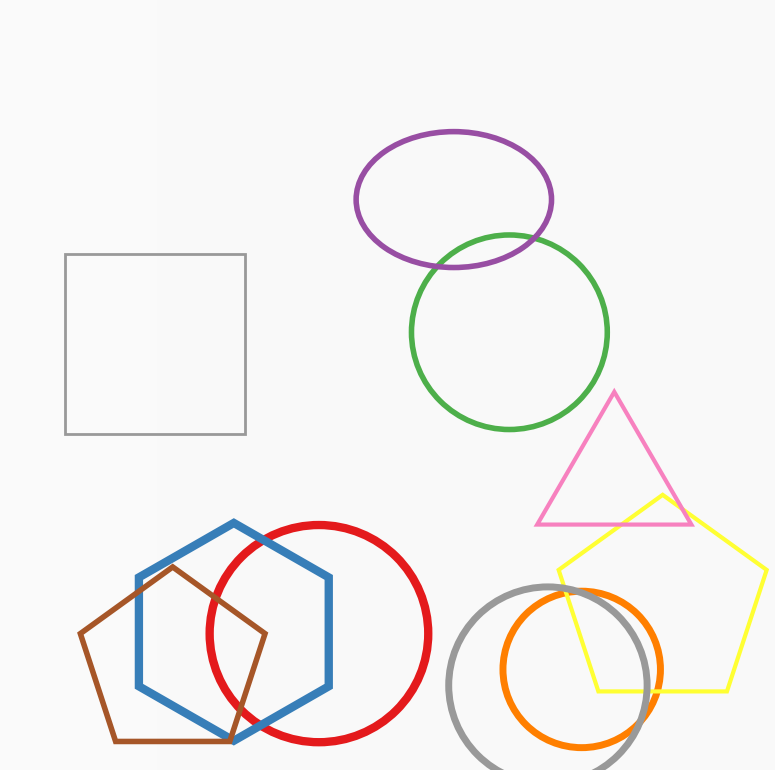[{"shape": "circle", "thickness": 3, "radius": 0.71, "center": [0.412, 0.177]}, {"shape": "hexagon", "thickness": 3, "radius": 0.71, "center": [0.302, 0.179]}, {"shape": "circle", "thickness": 2, "radius": 0.63, "center": [0.657, 0.569]}, {"shape": "oval", "thickness": 2, "radius": 0.63, "center": [0.586, 0.741]}, {"shape": "circle", "thickness": 2.5, "radius": 0.51, "center": [0.751, 0.131]}, {"shape": "pentagon", "thickness": 1.5, "radius": 0.71, "center": [0.855, 0.216]}, {"shape": "pentagon", "thickness": 2, "radius": 0.63, "center": [0.223, 0.138]}, {"shape": "triangle", "thickness": 1.5, "radius": 0.57, "center": [0.793, 0.376]}, {"shape": "square", "thickness": 1, "radius": 0.58, "center": [0.2, 0.553]}, {"shape": "circle", "thickness": 2.5, "radius": 0.64, "center": [0.707, 0.11]}]